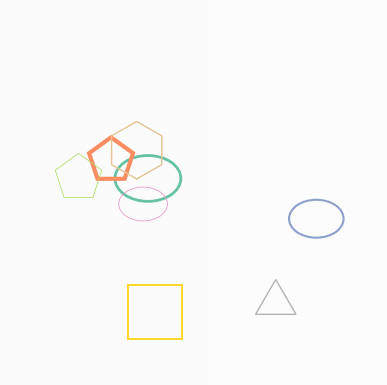[{"shape": "oval", "thickness": 2, "radius": 0.43, "center": [0.382, 0.537]}, {"shape": "pentagon", "thickness": 3, "radius": 0.3, "center": [0.287, 0.584]}, {"shape": "oval", "thickness": 1.5, "radius": 0.35, "center": [0.816, 0.432]}, {"shape": "oval", "thickness": 0.5, "radius": 0.31, "center": [0.369, 0.47]}, {"shape": "pentagon", "thickness": 0.5, "radius": 0.32, "center": [0.203, 0.538]}, {"shape": "square", "thickness": 1.5, "radius": 0.35, "center": [0.4, 0.189]}, {"shape": "hexagon", "thickness": 1, "radius": 0.37, "center": [0.353, 0.61]}, {"shape": "triangle", "thickness": 1, "radius": 0.3, "center": [0.712, 0.214]}]